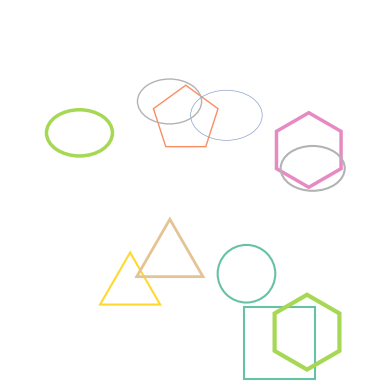[{"shape": "circle", "thickness": 1.5, "radius": 0.37, "center": [0.64, 0.289]}, {"shape": "square", "thickness": 1.5, "radius": 0.46, "center": [0.726, 0.109]}, {"shape": "pentagon", "thickness": 1, "radius": 0.44, "center": [0.482, 0.69]}, {"shape": "oval", "thickness": 0.5, "radius": 0.46, "center": [0.588, 0.701]}, {"shape": "hexagon", "thickness": 2.5, "radius": 0.48, "center": [0.802, 0.61]}, {"shape": "hexagon", "thickness": 3, "radius": 0.49, "center": [0.797, 0.137]}, {"shape": "oval", "thickness": 2.5, "radius": 0.43, "center": [0.206, 0.655]}, {"shape": "triangle", "thickness": 1.5, "radius": 0.45, "center": [0.338, 0.254]}, {"shape": "triangle", "thickness": 2, "radius": 0.5, "center": [0.441, 0.331]}, {"shape": "oval", "thickness": 1, "radius": 0.42, "center": [0.44, 0.736]}, {"shape": "oval", "thickness": 1.5, "radius": 0.42, "center": [0.812, 0.563]}]